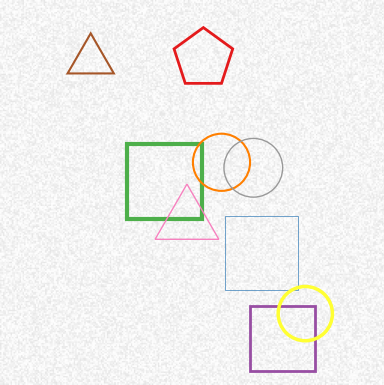[{"shape": "pentagon", "thickness": 2, "radius": 0.4, "center": [0.528, 0.848]}, {"shape": "square", "thickness": 0.5, "radius": 0.48, "center": [0.679, 0.343]}, {"shape": "square", "thickness": 3, "radius": 0.49, "center": [0.428, 0.529]}, {"shape": "square", "thickness": 2, "radius": 0.42, "center": [0.733, 0.121]}, {"shape": "circle", "thickness": 1.5, "radius": 0.37, "center": [0.575, 0.578]}, {"shape": "circle", "thickness": 2.5, "radius": 0.35, "center": [0.793, 0.185]}, {"shape": "triangle", "thickness": 1.5, "radius": 0.35, "center": [0.236, 0.844]}, {"shape": "triangle", "thickness": 1, "radius": 0.48, "center": [0.486, 0.426]}, {"shape": "circle", "thickness": 1, "radius": 0.38, "center": [0.658, 0.564]}]